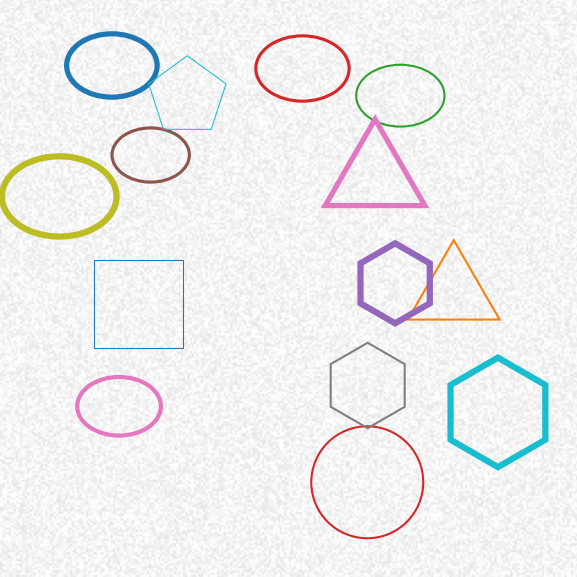[{"shape": "square", "thickness": 0.5, "radius": 0.38, "center": [0.24, 0.473]}, {"shape": "oval", "thickness": 2.5, "radius": 0.39, "center": [0.194, 0.886]}, {"shape": "triangle", "thickness": 1, "radius": 0.46, "center": [0.786, 0.492]}, {"shape": "oval", "thickness": 1, "radius": 0.38, "center": [0.693, 0.833]}, {"shape": "circle", "thickness": 1, "radius": 0.48, "center": [0.636, 0.164]}, {"shape": "oval", "thickness": 1.5, "radius": 0.4, "center": [0.524, 0.881]}, {"shape": "hexagon", "thickness": 3, "radius": 0.35, "center": [0.684, 0.509]}, {"shape": "oval", "thickness": 1.5, "radius": 0.34, "center": [0.261, 0.731]}, {"shape": "oval", "thickness": 2, "radius": 0.36, "center": [0.206, 0.296]}, {"shape": "triangle", "thickness": 2.5, "radius": 0.5, "center": [0.649, 0.693]}, {"shape": "hexagon", "thickness": 1, "radius": 0.37, "center": [0.637, 0.332]}, {"shape": "oval", "thickness": 3, "radius": 0.5, "center": [0.103, 0.659]}, {"shape": "pentagon", "thickness": 0.5, "radius": 0.35, "center": [0.324, 0.832]}, {"shape": "hexagon", "thickness": 3, "radius": 0.47, "center": [0.862, 0.285]}]